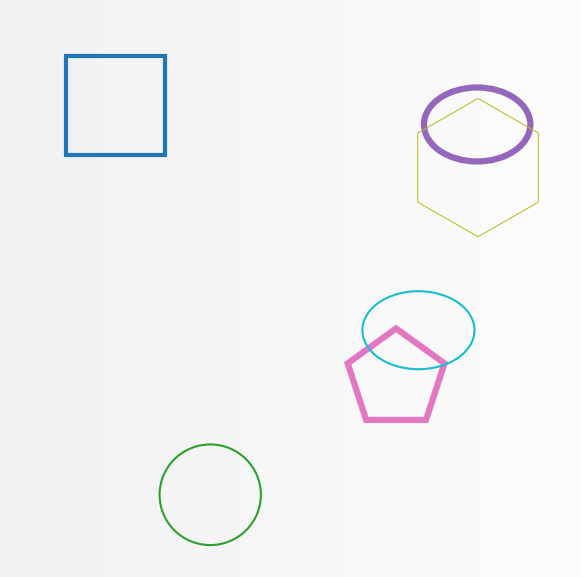[{"shape": "square", "thickness": 2, "radius": 0.43, "center": [0.198, 0.816]}, {"shape": "circle", "thickness": 1, "radius": 0.44, "center": [0.362, 0.142]}, {"shape": "oval", "thickness": 3, "radius": 0.46, "center": [0.821, 0.784]}, {"shape": "pentagon", "thickness": 3, "radius": 0.44, "center": [0.681, 0.343]}, {"shape": "hexagon", "thickness": 0.5, "radius": 0.6, "center": [0.822, 0.709]}, {"shape": "oval", "thickness": 1, "radius": 0.48, "center": [0.72, 0.427]}]